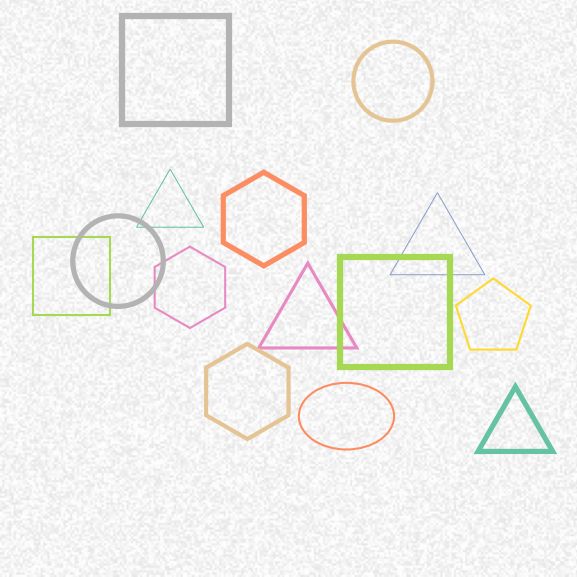[{"shape": "triangle", "thickness": 0.5, "radius": 0.34, "center": [0.295, 0.639]}, {"shape": "triangle", "thickness": 2.5, "radius": 0.37, "center": [0.892, 0.255]}, {"shape": "hexagon", "thickness": 2.5, "radius": 0.41, "center": [0.457, 0.62]}, {"shape": "oval", "thickness": 1, "radius": 0.41, "center": [0.6, 0.279]}, {"shape": "triangle", "thickness": 0.5, "radius": 0.47, "center": [0.757, 0.571]}, {"shape": "hexagon", "thickness": 1, "radius": 0.35, "center": [0.329, 0.502]}, {"shape": "triangle", "thickness": 1.5, "radius": 0.49, "center": [0.533, 0.446]}, {"shape": "square", "thickness": 3, "radius": 0.48, "center": [0.683, 0.459]}, {"shape": "square", "thickness": 1, "radius": 0.34, "center": [0.124, 0.521]}, {"shape": "pentagon", "thickness": 1, "radius": 0.34, "center": [0.854, 0.449]}, {"shape": "hexagon", "thickness": 2, "radius": 0.41, "center": [0.428, 0.321]}, {"shape": "circle", "thickness": 2, "radius": 0.34, "center": [0.68, 0.859]}, {"shape": "circle", "thickness": 2.5, "radius": 0.39, "center": [0.204, 0.547]}, {"shape": "square", "thickness": 3, "radius": 0.47, "center": [0.304, 0.878]}]